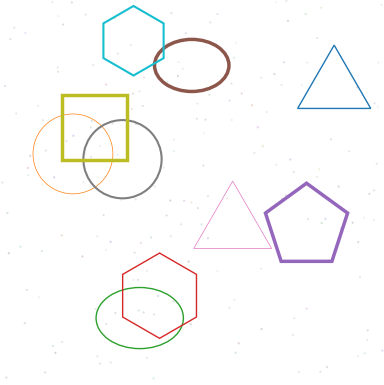[{"shape": "triangle", "thickness": 1, "radius": 0.55, "center": [0.868, 0.773]}, {"shape": "circle", "thickness": 0.5, "radius": 0.52, "center": [0.189, 0.6]}, {"shape": "oval", "thickness": 1, "radius": 0.57, "center": [0.363, 0.174]}, {"shape": "hexagon", "thickness": 1, "radius": 0.55, "center": [0.414, 0.232]}, {"shape": "pentagon", "thickness": 2.5, "radius": 0.56, "center": [0.796, 0.412]}, {"shape": "oval", "thickness": 2.5, "radius": 0.48, "center": [0.498, 0.83]}, {"shape": "triangle", "thickness": 0.5, "radius": 0.58, "center": [0.604, 0.413]}, {"shape": "circle", "thickness": 1.5, "radius": 0.51, "center": [0.318, 0.586]}, {"shape": "square", "thickness": 2.5, "radius": 0.42, "center": [0.246, 0.67]}, {"shape": "hexagon", "thickness": 1.5, "radius": 0.45, "center": [0.347, 0.894]}]